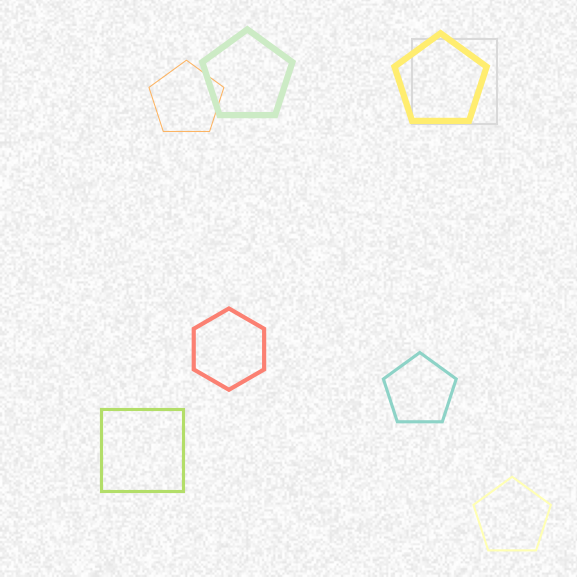[{"shape": "pentagon", "thickness": 1.5, "radius": 0.33, "center": [0.727, 0.322]}, {"shape": "pentagon", "thickness": 1, "radius": 0.35, "center": [0.887, 0.103]}, {"shape": "hexagon", "thickness": 2, "radius": 0.35, "center": [0.396, 0.395]}, {"shape": "pentagon", "thickness": 0.5, "radius": 0.34, "center": [0.323, 0.827]}, {"shape": "square", "thickness": 1.5, "radius": 0.36, "center": [0.246, 0.22]}, {"shape": "square", "thickness": 1, "radius": 0.37, "center": [0.787, 0.858]}, {"shape": "pentagon", "thickness": 3, "radius": 0.41, "center": [0.428, 0.866]}, {"shape": "pentagon", "thickness": 3, "radius": 0.42, "center": [0.763, 0.858]}]